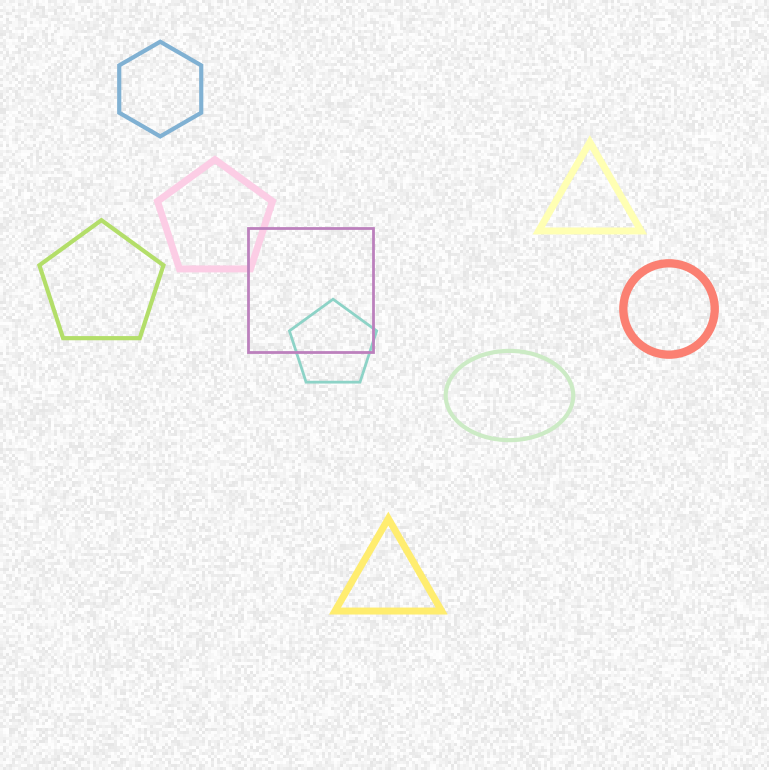[{"shape": "pentagon", "thickness": 1, "radius": 0.3, "center": [0.433, 0.552]}, {"shape": "triangle", "thickness": 2.5, "radius": 0.38, "center": [0.766, 0.738]}, {"shape": "circle", "thickness": 3, "radius": 0.3, "center": [0.869, 0.599]}, {"shape": "hexagon", "thickness": 1.5, "radius": 0.31, "center": [0.208, 0.884]}, {"shape": "pentagon", "thickness": 1.5, "radius": 0.42, "center": [0.132, 0.629]}, {"shape": "pentagon", "thickness": 2.5, "radius": 0.39, "center": [0.279, 0.714]}, {"shape": "square", "thickness": 1, "radius": 0.4, "center": [0.403, 0.623]}, {"shape": "oval", "thickness": 1.5, "radius": 0.41, "center": [0.662, 0.486]}, {"shape": "triangle", "thickness": 2.5, "radius": 0.4, "center": [0.504, 0.246]}]